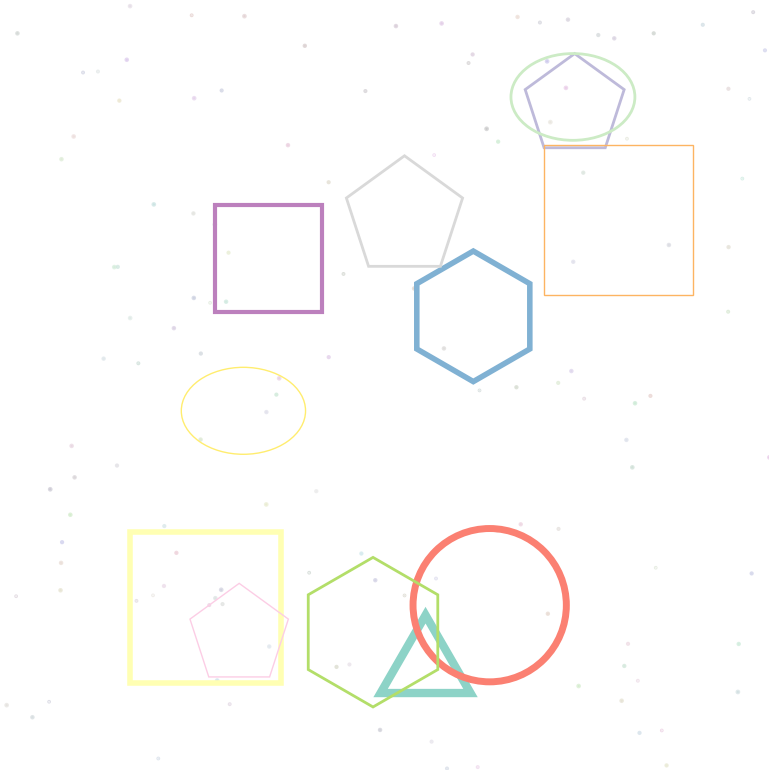[{"shape": "triangle", "thickness": 3, "radius": 0.34, "center": [0.553, 0.134]}, {"shape": "square", "thickness": 2, "radius": 0.49, "center": [0.267, 0.211]}, {"shape": "pentagon", "thickness": 1, "radius": 0.34, "center": [0.746, 0.863]}, {"shape": "circle", "thickness": 2.5, "radius": 0.5, "center": [0.636, 0.214]}, {"shape": "hexagon", "thickness": 2, "radius": 0.42, "center": [0.615, 0.589]}, {"shape": "square", "thickness": 0.5, "radius": 0.48, "center": [0.803, 0.714]}, {"shape": "hexagon", "thickness": 1, "radius": 0.49, "center": [0.484, 0.179]}, {"shape": "pentagon", "thickness": 0.5, "radius": 0.34, "center": [0.311, 0.175]}, {"shape": "pentagon", "thickness": 1, "radius": 0.4, "center": [0.525, 0.718]}, {"shape": "square", "thickness": 1.5, "radius": 0.35, "center": [0.349, 0.665]}, {"shape": "oval", "thickness": 1, "radius": 0.4, "center": [0.744, 0.874]}, {"shape": "oval", "thickness": 0.5, "radius": 0.4, "center": [0.316, 0.466]}]